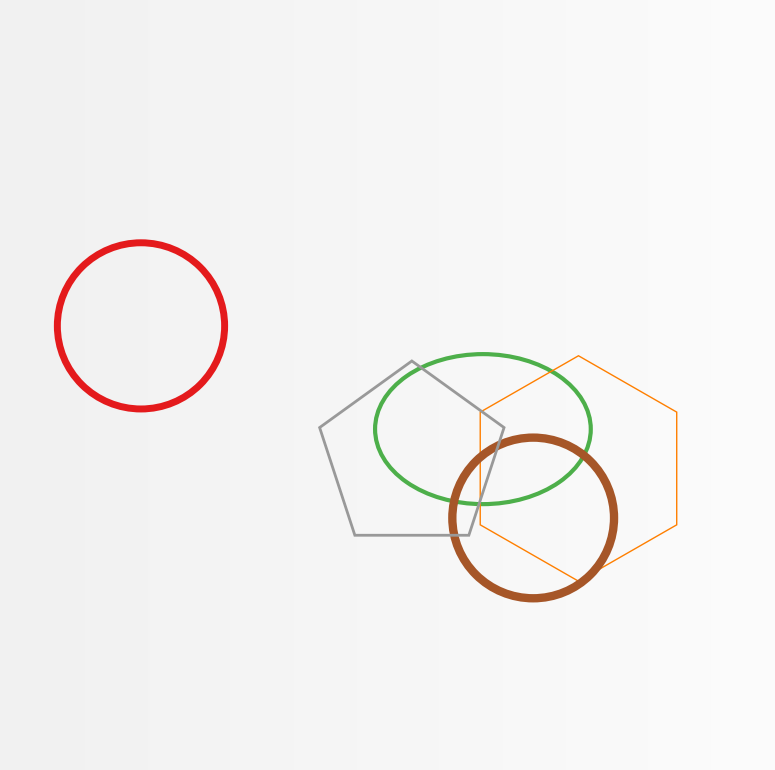[{"shape": "circle", "thickness": 2.5, "radius": 0.54, "center": [0.182, 0.577]}, {"shape": "oval", "thickness": 1.5, "radius": 0.7, "center": [0.623, 0.443]}, {"shape": "hexagon", "thickness": 0.5, "radius": 0.73, "center": [0.746, 0.392]}, {"shape": "circle", "thickness": 3, "radius": 0.52, "center": [0.688, 0.327]}, {"shape": "pentagon", "thickness": 1, "radius": 0.63, "center": [0.531, 0.406]}]